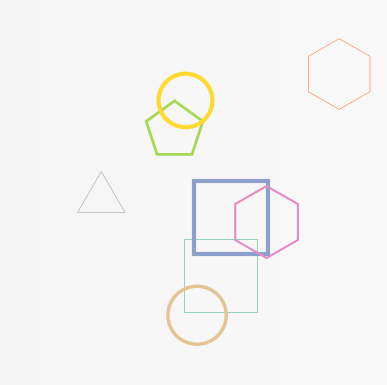[{"shape": "square", "thickness": 0.5, "radius": 0.48, "center": [0.569, 0.285]}, {"shape": "hexagon", "thickness": 0.5, "radius": 0.46, "center": [0.875, 0.808]}, {"shape": "square", "thickness": 3, "radius": 0.48, "center": [0.595, 0.435]}, {"shape": "hexagon", "thickness": 1.5, "radius": 0.47, "center": [0.688, 0.423]}, {"shape": "pentagon", "thickness": 2, "radius": 0.38, "center": [0.45, 0.661]}, {"shape": "circle", "thickness": 3, "radius": 0.35, "center": [0.479, 0.739]}, {"shape": "circle", "thickness": 2.5, "radius": 0.38, "center": [0.509, 0.181]}, {"shape": "triangle", "thickness": 0.5, "radius": 0.35, "center": [0.261, 0.484]}]